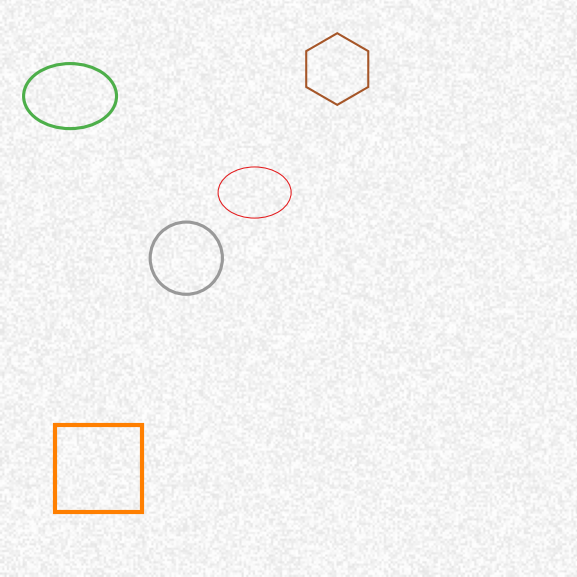[{"shape": "oval", "thickness": 0.5, "radius": 0.32, "center": [0.441, 0.666]}, {"shape": "oval", "thickness": 1.5, "radius": 0.4, "center": [0.121, 0.833]}, {"shape": "square", "thickness": 2, "radius": 0.38, "center": [0.171, 0.188]}, {"shape": "hexagon", "thickness": 1, "radius": 0.31, "center": [0.584, 0.88]}, {"shape": "circle", "thickness": 1.5, "radius": 0.31, "center": [0.323, 0.552]}]